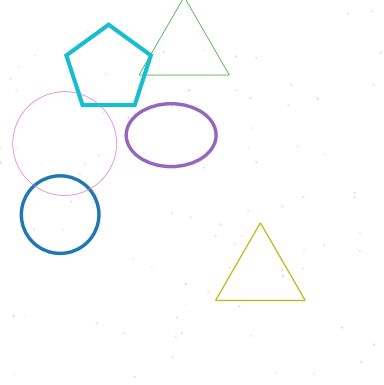[{"shape": "circle", "thickness": 2.5, "radius": 0.5, "center": [0.156, 0.443]}, {"shape": "triangle", "thickness": 0.5, "radius": 0.68, "center": [0.478, 0.873]}, {"shape": "oval", "thickness": 2.5, "radius": 0.58, "center": [0.445, 0.649]}, {"shape": "circle", "thickness": 0.5, "radius": 0.67, "center": [0.168, 0.627]}, {"shape": "triangle", "thickness": 1, "radius": 0.67, "center": [0.676, 0.287]}, {"shape": "pentagon", "thickness": 3, "radius": 0.58, "center": [0.282, 0.821]}]